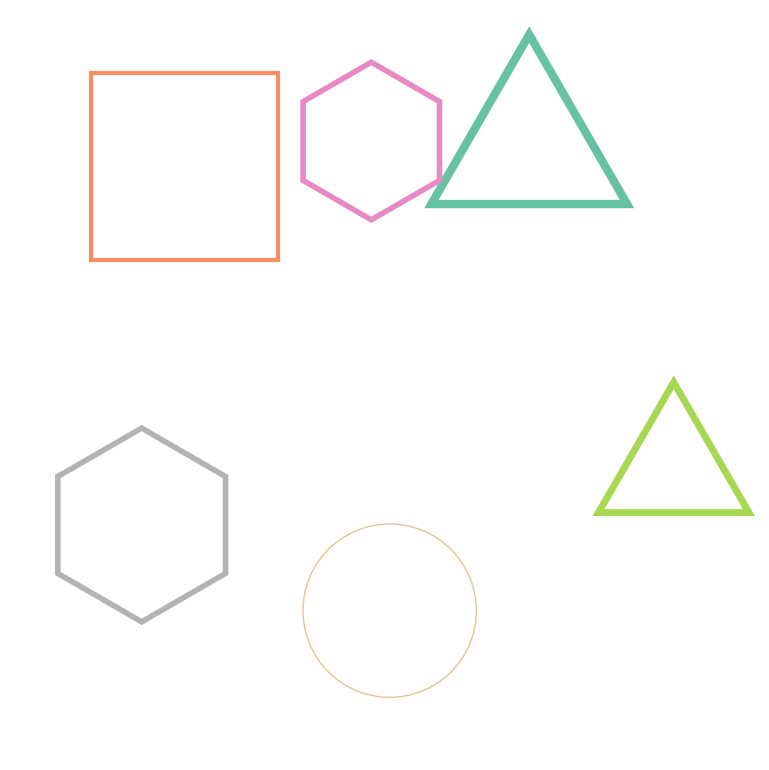[{"shape": "triangle", "thickness": 3, "radius": 0.73, "center": [0.687, 0.808]}, {"shape": "square", "thickness": 1.5, "radius": 0.61, "center": [0.24, 0.784]}, {"shape": "hexagon", "thickness": 2, "radius": 0.51, "center": [0.482, 0.817]}, {"shape": "triangle", "thickness": 2.5, "radius": 0.56, "center": [0.875, 0.391]}, {"shape": "circle", "thickness": 0.5, "radius": 0.56, "center": [0.506, 0.207]}, {"shape": "hexagon", "thickness": 2, "radius": 0.63, "center": [0.184, 0.318]}]